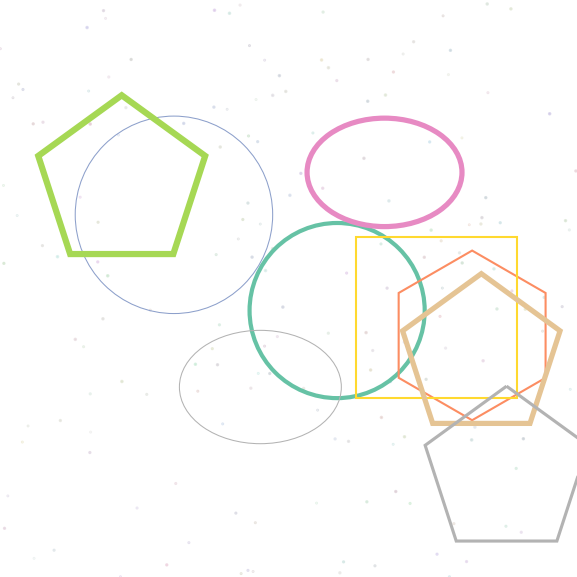[{"shape": "circle", "thickness": 2, "radius": 0.76, "center": [0.584, 0.461]}, {"shape": "hexagon", "thickness": 1, "radius": 0.73, "center": [0.818, 0.418]}, {"shape": "circle", "thickness": 0.5, "radius": 0.85, "center": [0.301, 0.627]}, {"shape": "oval", "thickness": 2.5, "radius": 0.67, "center": [0.666, 0.701]}, {"shape": "pentagon", "thickness": 3, "radius": 0.76, "center": [0.211, 0.682]}, {"shape": "square", "thickness": 1, "radius": 0.7, "center": [0.756, 0.449]}, {"shape": "pentagon", "thickness": 2.5, "radius": 0.72, "center": [0.833, 0.382]}, {"shape": "pentagon", "thickness": 1.5, "radius": 0.74, "center": [0.877, 0.182]}, {"shape": "oval", "thickness": 0.5, "radius": 0.7, "center": [0.451, 0.329]}]